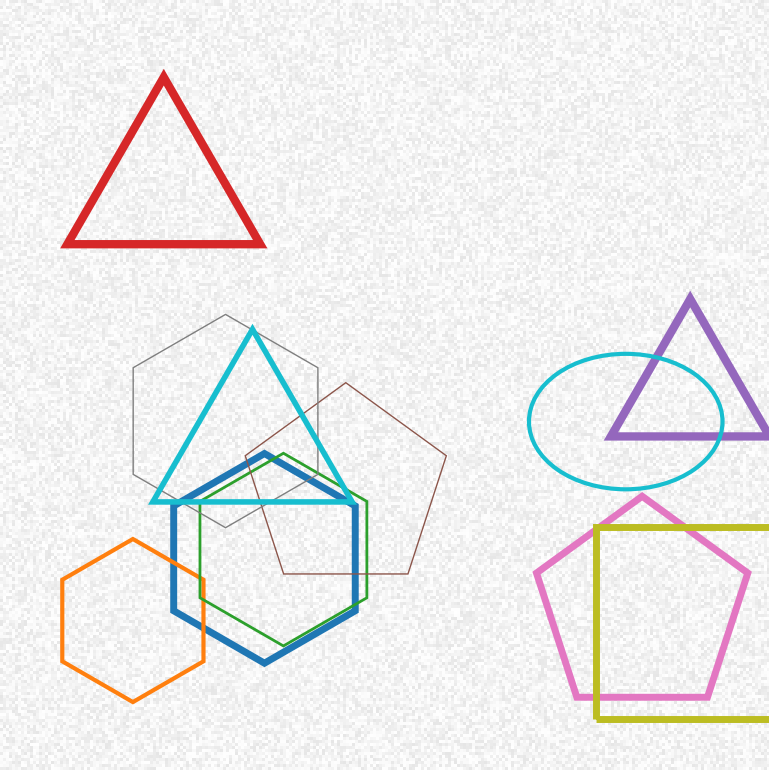[{"shape": "hexagon", "thickness": 2.5, "radius": 0.68, "center": [0.343, 0.275]}, {"shape": "hexagon", "thickness": 1.5, "radius": 0.53, "center": [0.173, 0.194]}, {"shape": "hexagon", "thickness": 1, "radius": 0.63, "center": [0.368, 0.286]}, {"shape": "triangle", "thickness": 3, "radius": 0.72, "center": [0.213, 0.755]}, {"shape": "triangle", "thickness": 3, "radius": 0.59, "center": [0.896, 0.493]}, {"shape": "pentagon", "thickness": 0.5, "radius": 0.69, "center": [0.449, 0.366]}, {"shape": "pentagon", "thickness": 2.5, "radius": 0.72, "center": [0.834, 0.211]}, {"shape": "hexagon", "thickness": 0.5, "radius": 0.69, "center": [0.293, 0.453]}, {"shape": "square", "thickness": 2.5, "radius": 0.62, "center": [0.898, 0.191]}, {"shape": "oval", "thickness": 1.5, "radius": 0.63, "center": [0.813, 0.453]}, {"shape": "triangle", "thickness": 2, "radius": 0.75, "center": [0.328, 0.423]}]